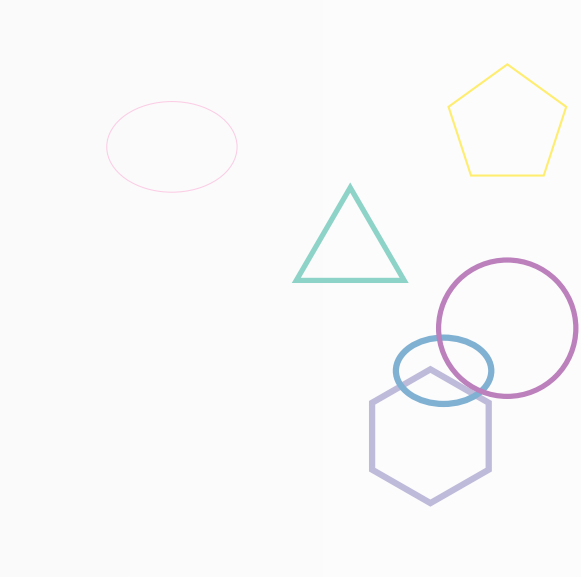[{"shape": "triangle", "thickness": 2.5, "radius": 0.54, "center": [0.603, 0.567]}, {"shape": "hexagon", "thickness": 3, "radius": 0.58, "center": [0.74, 0.244]}, {"shape": "oval", "thickness": 3, "radius": 0.41, "center": [0.763, 0.357]}, {"shape": "oval", "thickness": 0.5, "radius": 0.56, "center": [0.296, 0.745]}, {"shape": "circle", "thickness": 2.5, "radius": 0.59, "center": [0.873, 0.431]}, {"shape": "pentagon", "thickness": 1, "radius": 0.53, "center": [0.873, 0.781]}]